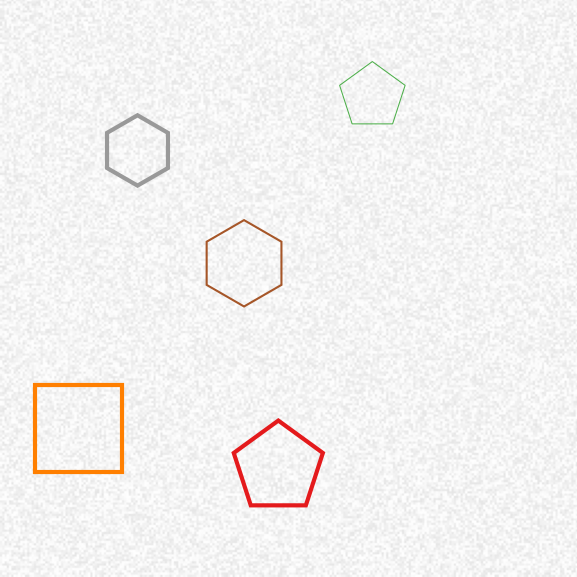[{"shape": "pentagon", "thickness": 2, "radius": 0.41, "center": [0.482, 0.19]}, {"shape": "pentagon", "thickness": 0.5, "radius": 0.3, "center": [0.645, 0.833]}, {"shape": "square", "thickness": 2, "radius": 0.38, "center": [0.135, 0.256]}, {"shape": "hexagon", "thickness": 1, "radius": 0.37, "center": [0.423, 0.543]}, {"shape": "hexagon", "thickness": 2, "radius": 0.3, "center": [0.238, 0.739]}]